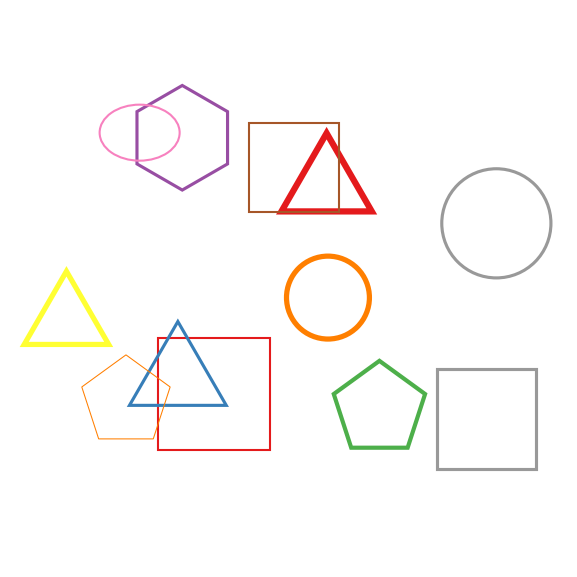[{"shape": "square", "thickness": 1, "radius": 0.48, "center": [0.37, 0.317]}, {"shape": "triangle", "thickness": 3, "radius": 0.45, "center": [0.566, 0.678]}, {"shape": "triangle", "thickness": 1.5, "radius": 0.48, "center": [0.308, 0.346]}, {"shape": "pentagon", "thickness": 2, "radius": 0.42, "center": [0.657, 0.291]}, {"shape": "hexagon", "thickness": 1.5, "radius": 0.45, "center": [0.316, 0.761]}, {"shape": "circle", "thickness": 2.5, "radius": 0.36, "center": [0.568, 0.484]}, {"shape": "pentagon", "thickness": 0.5, "radius": 0.4, "center": [0.218, 0.304]}, {"shape": "triangle", "thickness": 2.5, "radius": 0.42, "center": [0.115, 0.445]}, {"shape": "square", "thickness": 1, "radius": 0.39, "center": [0.509, 0.709]}, {"shape": "oval", "thickness": 1, "radius": 0.35, "center": [0.242, 0.769]}, {"shape": "circle", "thickness": 1.5, "radius": 0.47, "center": [0.859, 0.612]}, {"shape": "square", "thickness": 1.5, "radius": 0.43, "center": [0.842, 0.274]}]